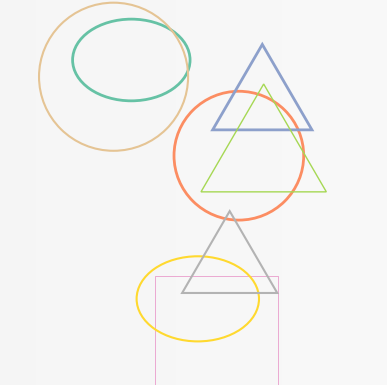[{"shape": "oval", "thickness": 2, "radius": 0.76, "center": [0.339, 0.844]}, {"shape": "circle", "thickness": 2, "radius": 0.84, "center": [0.616, 0.596]}, {"shape": "triangle", "thickness": 2, "radius": 0.74, "center": [0.677, 0.737]}, {"shape": "square", "thickness": 0.5, "radius": 0.8, "center": [0.559, 0.123]}, {"shape": "triangle", "thickness": 1, "radius": 0.93, "center": [0.68, 0.595]}, {"shape": "oval", "thickness": 1.5, "radius": 0.79, "center": [0.51, 0.224]}, {"shape": "circle", "thickness": 1.5, "radius": 0.96, "center": [0.293, 0.801]}, {"shape": "triangle", "thickness": 1.5, "radius": 0.71, "center": [0.593, 0.31]}]